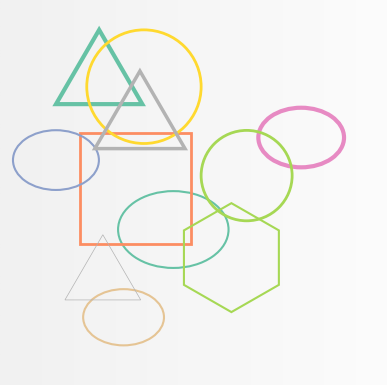[{"shape": "triangle", "thickness": 3, "radius": 0.64, "center": [0.256, 0.794]}, {"shape": "oval", "thickness": 1.5, "radius": 0.71, "center": [0.447, 0.404]}, {"shape": "square", "thickness": 2, "radius": 0.72, "center": [0.349, 0.51]}, {"shape": "oval", "thickness": 1.5, "radius": 0.55, "center": [0.144, 0.584]}, {"shape": "oval", "thickness": 3, "radius": 0.55, "center": [0.777, 0.643]}, {"shape": "circle", "thickness": 2, "radius": 0.59, "center": [0.636, 0.544]}, {"shape": "hexagon", "thickness": 1.5, "radius": 0.71, "center": [0.597, 0.331]}, {"shape": "circle", "thickness": 2, "radius": 0.74, "center": [0.371, 0.775]}, {"shape": "oval", "thickness": 1.5, "radius": 0.52, "center": [0.319, 0.176]}, {"shape": "triangle", "thickness": 0.5, "radius": 0.56, "center": [0.265, 0.277]}, {"shape": "triangle", "thickness": 2.5, "radius": 0.67, "center": [0.361, 0.681]}]